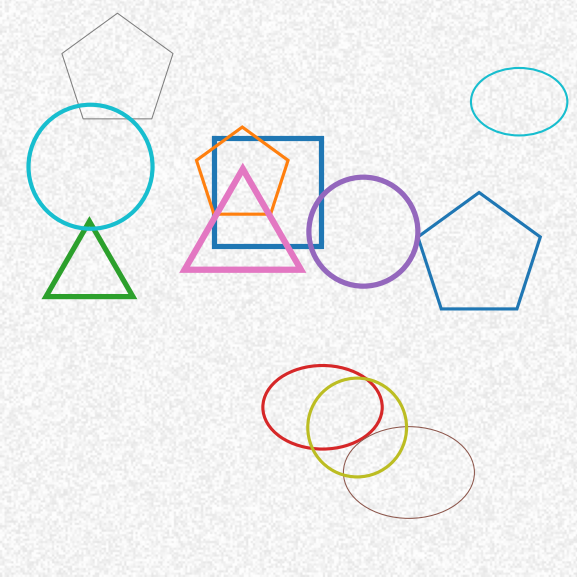[{"shape": "square", "thickness": 2.5, "radius": 0.46, "center": [0.463, 0.667]}, {"shape": "pentagon", "thickness": 1.5, "radius": 0.56, "center": [0.83, 0.554]}, {"shape": "pentagon", "thickness": 1.5, "radius": 0.42, "center": [0.42, 0.696]}, {"shape": "triangle", "thickness": 2.5, "radius": 0.43, "center": [0.155, 0.529]}, {"shape": "oval", "thickness": 1.5, "radius": 0.52, "center": [0.559, 0.294]}, {"shape": "circle", "thickness": 2.5, "radius": 0.47, "center": [0.629, 0.598]}, {"shape": "oval", "thickness": 0.5, "radius": 0.57, "center": [0.708, 0.181]}, {"shape": "triangle", "thickness": 3, "radius": 0.58, "center": [0.42, 0.59]}, {"shape": "pentagon", "thickness": 0.5, "radius": 0.51, "center": [0.203, 0.875]}, {"shape": "circle", "thickness": 1.5, "radius": 0.43, "center": [0.618, 0.259]}, {"shape": "circle", "thickness": 2, "radius": 0.54, "center": [0.157, 0.71]}, {"shape": "oval", "thickness": 1, "radius": 0.42, "center": [0.899, 0.823]}]